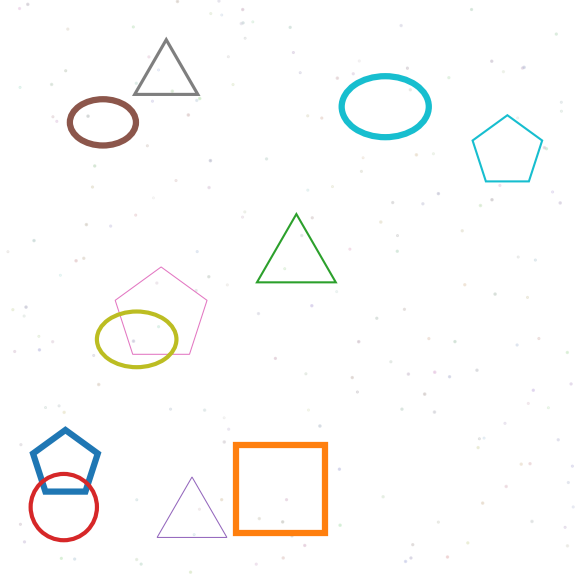[{"shape": "pentagon", "thickness": 3, "radius": 0.29, "center": [0.113, 0.196]}, {"shape": "square", "thickness": 3, "radius": 0.38, "center": [0.485, 0.153]}, {"shape": "triangle", "thickness": 1, "radius": 0.39, "center": [0.513, 0.55]}, {"shape": "circle", "thickness": 2, "radius": 0.29, "center": [0.11, 0.121]}, {"shape": "triangle", "thickness": 0.5, "radius": 0.35, "center": [0.332, 0.103]}, {"shape": "oval", "thickness": 3, "radius": 0.29, "center": [0.178, 0.787]}, {"shape": "pentagon", "thickness": 0.5, "radius": 0.42, "center": [0.279, 0.453]}, {"shape": "triangle", "thickness": 1.5, "radius": 0.32, "center": [0.288, 0.867]}, {"shape": "oval", "thickness": 2, "radius": 0.34, "center": [0.237, 0.412]}, {"shape": "pentagon", "thickness": 1, "radius": 0.32, "center": [0.879, 0.736]}, {"shape": "oval", "thickness": 3, "radius": 0.38, "center": [0.667, 0.814]}]